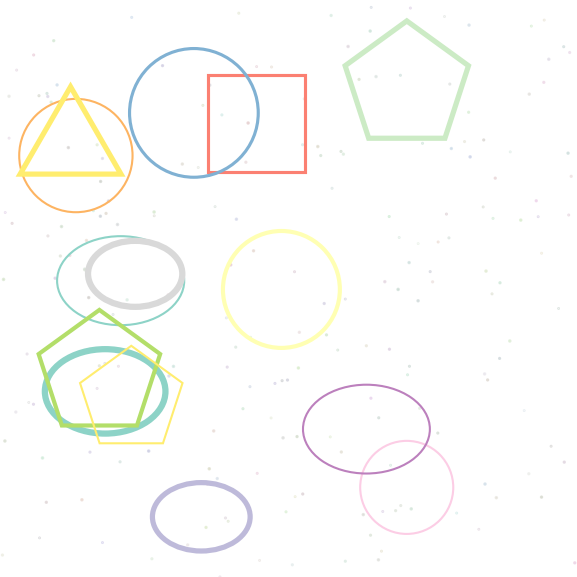[{"shape": "oval", "thickness": 1, "radius": 0.55, "center": [0.209, 0.513]}, {"shape": "oval", "thickness": 3, "radius": 0.52, "center": [0.182, 0.321]}, {"shape": "circle", "thickness": 2, "radius": 0.51, "center": [0.487, 0.498]}, {"shape": "oval", "thickness": 2.5, "radius": 0.42, "center": [0.349, 0.104]}, {"shape": "square", "thickness": 1.5, "radius": 0.42, "center": [0.445, 0.786]}, {"shape": "circle", "thickness": 1.5, "radius": 0.56, "center": [0.336, 0.804]}, {"shape": "circle", "thickness": 1, "radius": 0.49, "center": [0.131, 0.73]}, {"shape": "pentagon", "thickness": 2, "radius": 0.55, "center": [0.172, 0.352]}, {"shape": "circle", "thickness": 1, "radius": 0.4, "center": [0.704, 0.155]}, {"shape": "oval", "thickness": 3, "radius": 0.41, "center": [0.234, 0.525]}, {"shape": "oval", "thickness": 1, "radius": 0.55, "center": [0.635, 0.256]}, {"shape": "pentagon", "thickness": 2.5, "radius": 0.56, "center": [0.704, 0.851]}, {"shape": "pentagon", "thickness": 1, "radius": 0.47, "center": [0.227, 0.307]}, {"shape": "triangle", "thickness": 2.5, "radius": 0.5, "center": [0.122, 0.748]}]